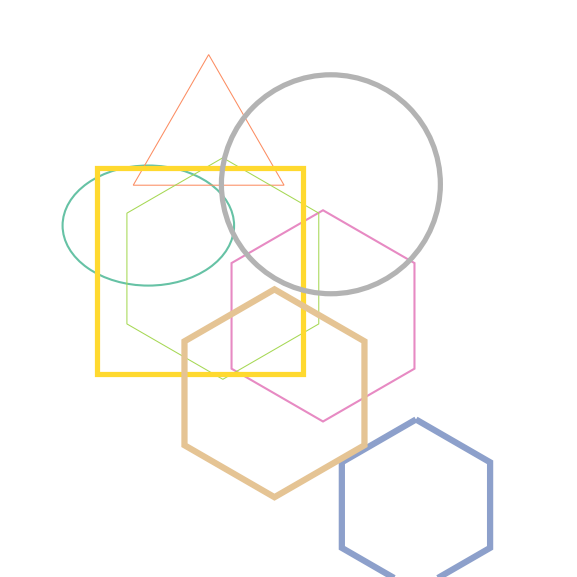[{"shape": "oval", "thickness": 1, "radius": 0.74, "center": [0.257, 0.609]}, {"shape": "triangle", "thickness": 0.5, "radius": 0.75, "center": [0.361, 0.754]}, {"shape": "hexagon", "thickness": 3, "radius": 0.74, "center": [0.72, 0.125]}, {"shape": "hexagon", "thickness": 1, "radius": 0.91, "center": [0.559, 0.452]}, {"shape": "hexagon", "thickness": 0.5, "radius": 0.96, "center": [0.386, 0.534]}, {"shape": "square", "thickness": 2.5, "radius": 0.89, "center": [0.347, 0.53]}, {"shape": "hexagon", "thickness": 3, "radius": 0.9, "center": [0.475, 0.318]}, {"shape": "circle", "thickness": 2.5, "radius": 0.95, "center": [0.573, 0.68]}]